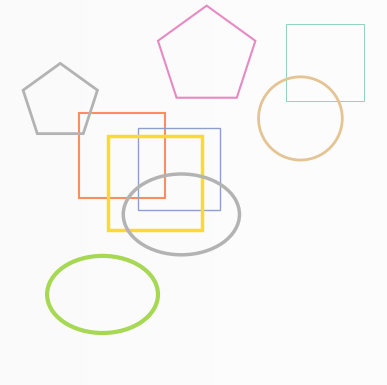[{"shape": "square", "thickness": 0.5, "radius": 0.5, "center": [0.838, 0.837]}, {"shape": "square", "thickness": 1.5, "radius": 0.55, "center": [0.315, 0.597]}, {"shape": "square", "thickness": 1, "radius": 0.53, "center": [0.461, 0.561]}, {"shape": "pentagon", "thickness": 1.5, "radius": 0.66, "center": [0.533, 0.853]}, {"shape": "oval", "thickness": 3, "radius": 0.72, "center": [0.265, 0.235]}, {"shape": "square", "thickness": 2.5, "radius": 0.61, "center": [0.4, 0.525]}, {"shape": "circle", "thickness": 2, "radius": 0.54, "center": [0.775, 0.692]}, {"shape": "oval", "thickness": 2.5, "radius": 0.75, "center": [0.468, 0.443]}, {"shape": "pentagon", "thickness": 2, "radius": 0.5, "center": [0.156, 0.735]}]